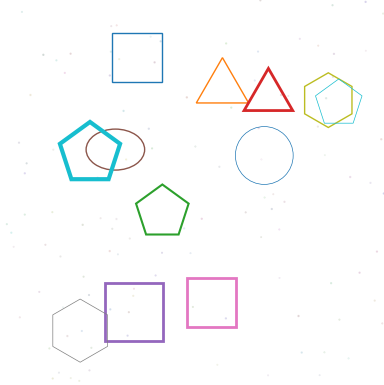[{"shape": "circle", "thickness": 0.5, "radius": 0.38, "center": [0.686, 0.596]}, {"shape": "square", "thickness": 1, "radius": 0.32, "center": [0.356, 0.851]}, {"shape": "triangle", "thickness": 1, "radius": 0.39, "center": [0.578, 0.772]}, {"shape": "pentagon", "thickness": 1.5, "radius": 0.36, "center": [0.422, 0.449]}, {"shape": "triangle", "thickness": 2, "radius": 0.36, "center": [0.697, 0.749]}, {"shape": "square", "thickness": 2, "radius": 0.38, "center": [0.348, 0.191]}, {"shape": "oval", "thickness": 1, "radius": 0.38, "center": [0.3, 0.611]}, {"shape": "square", "thickness": 2, "radius": 0.32, "center": [0.549, 0.214]}, {"shape": "hexagon", "thickness": 0.5, "radius": 0.41, "center": [0.208, 0.141]}, {"shape": "hexagon", "thickness": 1, "radius": 0.35, "center": [0.853, 0.74]}, {"shape": "pentagon", "thickness": 0.5, "radius": 0.32, "center": [0.88, 0.731]}, {"shape": "pentagon", "thickness": 3, "radius": 0.41, "center": [0.234, 0.601]}]